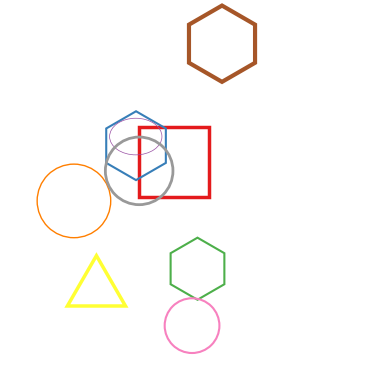[{"shape": "square", "thickness": 2.5, "radius": 0.46, "center": [0.453, 0.579]}, {"shape": "hexagon", "thickness": 1.5, "radius": 0.45, "center": [0.353, 0.622]}, {"shape": "hexagon", "thickness": 1.5, "radius": 0.4, "center": [0.513, 0.302]}, {"shape": "oval", "thickness": 0.5, "radius": 0.34, "center": [0.353, 0.645]}, {"shape": "circle", "thickness": 1, "radius": 0.48, "center": [0.192, 0.478]}, {"shape": "triangle", "thickness": 2.5, "radius": 0.44, "center": [0.25, 0.249]}, {"shape": "hexagon", "thickness": 3, "radius": 0.5, "center": [0.577, 0.886]}, {"shape": "circle", "thickness": 1.5, "radius": 0.36, "center": [0.499, 0.154]}, {"shape": "circle", "thickness": 2, "radius": 0.44, "center": [0.361, 0.556]}]